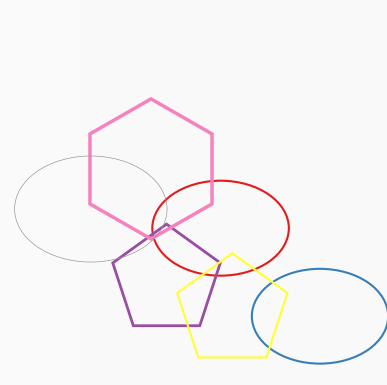[{"shape": "oval", "thickness": 1.5, "radius": 0.88, "center": [0.569, 0.407]}, {"shape": "oval", "thickness": 1.5, "radius": 0.88, "center": [0.826, 0.179]}, {"shape": "pentagon", "thickness": 2, "radius": 0.73, "center": [0.43, 0.272]}, {"shape": "pentagon", "thickness": 1.5, "radius": 0.75, "center": [0.6, 0.193]}, {"shape": "hexagon", "thickness": 2.5, "radius": 0.91, "center": [0.39, 0.561]}, {"shape": "oval", "thickness": 0.5, "radius": 0.98, "center": [0.234, 0.457]}]